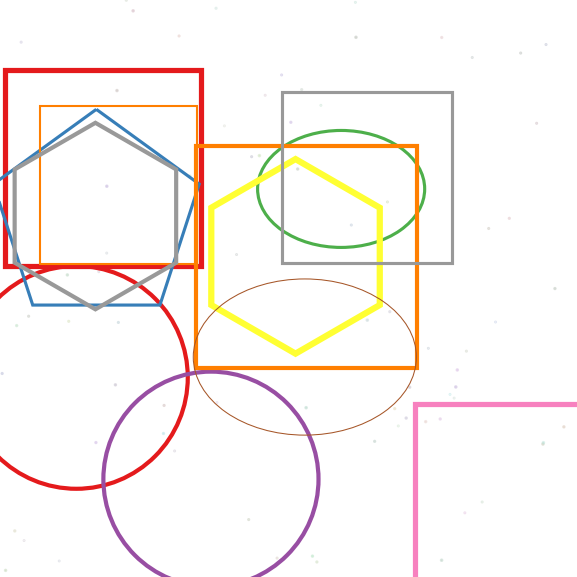[{"shape": "circle", "thickness": 2, "radius": 0.96, "center": [0.132, 0.346]}, {"shape": "square", "thickness": 2.5, "radius": 0.85, "center": [0.178, 0.708]}, {"shape": "pentagon", "thickness": 1.5, "radius": 0.94, "center": [0.167, 0.622]}, {"shape": "oval", "thickness": 1.5, "radius": 0.72, "center": [0.591, 0.672]}, {"shape": "circle", "thickness": 2, "radius": 0.93, "center": [0.365, 0.169]}, {"shape": "square", "thickness": 2, "radius": 0.96, "center": [0.531, 0.554]}, {"shape": "square", "thickness": 1, "radius": 0.68, "center": [0.205, 0.679]}, {"shape": "hexagon", "thickness": 3, "radius": 0.84, "center": [0.512, 0.555]}, {"shape": "oval", "thickness": 0.5, "radius": 0.97, "center": [0.528, 0.381]}, {"shape": "square", "thickness": 2.5, "radius": 0.81, "center": [0.881, 0.138]}, {"shape": "square", "thickness": 1.5, "radius": 0.74, "center": [0.635, 0.692]}, {"shape": "hexagon", "thickness": 2, "radius": 0.81, "center": [0.165, 0.625]}]